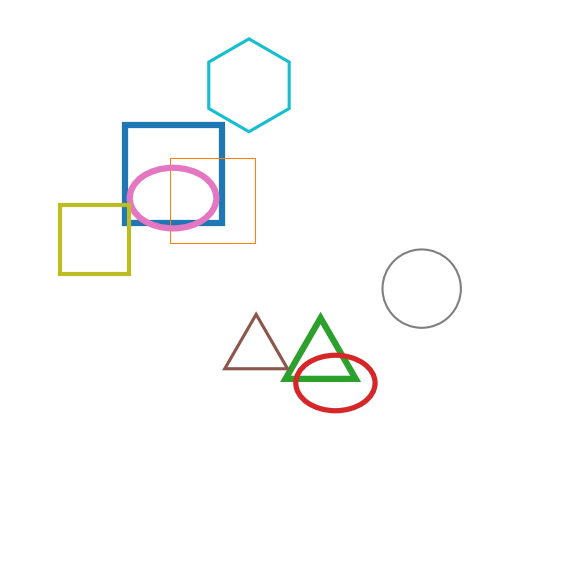[{"shape": "square", "thickness": 3, "radius": 0.42, "center": [0.3, 0.698]}, {"shape": "square", "thickness": 0.5, "radius": 0.37, "center": [0.368, 0.652]}, {"shape": "triangle", "thickness": 3, "radius": 0.35, "center": [0.555, 0.378]}, {"shape": "oval", "thickness": 2.5, "radius": 0.34, "center": [0.581, 0.336]}, {"shape": "triangle", "thickness": 1.5, "radius": 0.31, "center": [0.444, 0.392]}, {"shape": "oval", "thickness": 3, "radius": 0.37, "center": [0.3, 0.656]}, {"shape": "circle", "thickness": 1, "radius": 0.34, "center": [0.73, 0.499]}, {"shape": "square", "thickness": 2, "radius": 0.3, "center": [0.163, 0.585]}, {"shape": "hexagon", "thickness": 1.5, "radius": 0.4, "center": [0.431, 0.851]}]